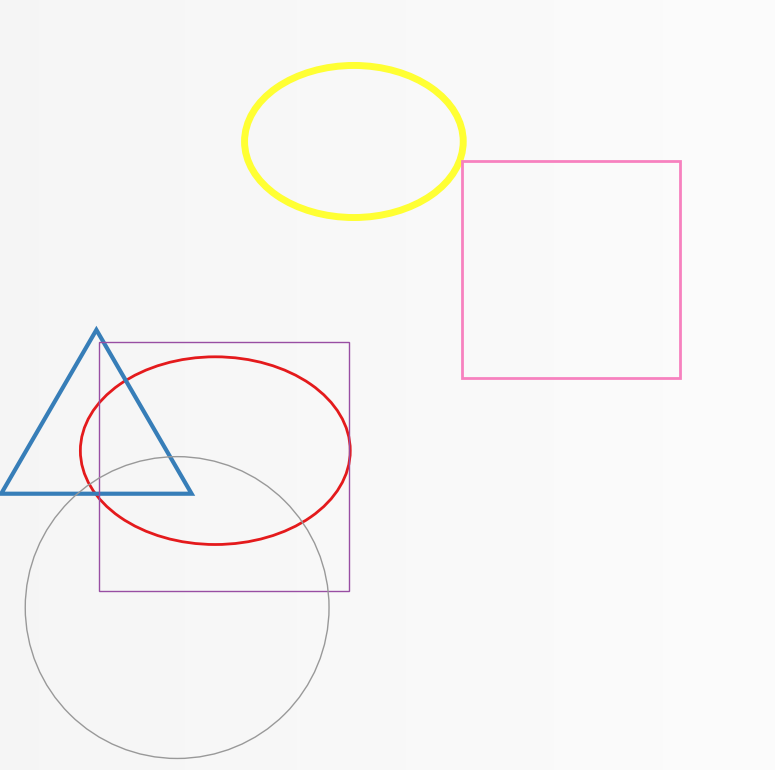[{"shape": "oval", "thickness": 1, "radius": 0.87, "center": [0.278, 0.415]}, {"shape": "triangle", "thickness": 1.5, "radius": 0.71, "center": [0.124, 0.43]}, {"shape": "square", "thickness": 0.5, "radius": 0.81, "center": [0.289, 0.394]}, {"shape": "oval", "thickness": 2.5, "radius": 0.71, "center": [0.457, 0.816]}, {"shape": "square", "thickness": 1, "radius": 0.7, "center": [0.737, 0.65]}, {"shape": "circle", "thickness": 0.5, "radius": 0.98, "center": [0.229, 0.211]}]